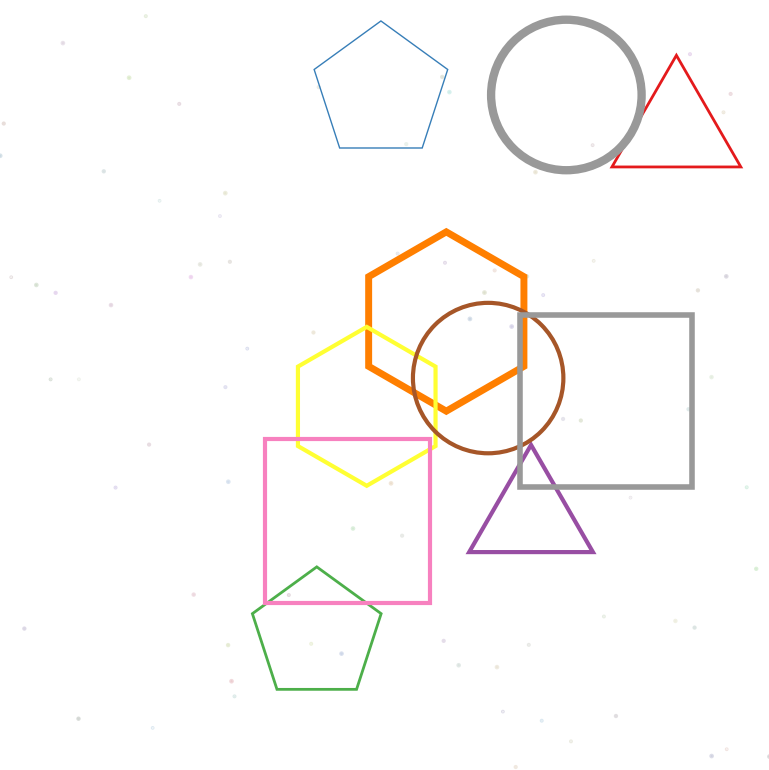[{"shape": "triangle", "thickness": 1, "radius": 0.48, "center": [0.878, 0.832]}, {"shape": "pentagon", "thickness": 0.5, "radius": 0.46, "center": [0.495, 0.882]}, {"shape": "pentagon", "thickness": 1, "radius": 0.44, "center": [0.411, 0.176]}, {"shape": "triangle", "thickness": 1.5, "radius": 0.46, "center": [0.69, 0.329]}, {"shape": "hexagon", "thickness": 2.5, "radius": 0.58, "center": [0.58, 0.582]}, {"shape": "hexagon", "thickness": 1.5, "radius": 0.52, "center": [0.476, 0.472]}, {"shape": "circle", "thickness": 1.5, "radius": 0.49, "center": [0.634, 0.509]}, {"shape": "square", "thickness": 1.5, "radius": 0.54, "center": [0.451, 0.323]}, {"shape": "circle", "thickness": 3, "radius": 0.49, "center": [0.736, 0.877]}, {"shape": "square", "thickness": 2, "radius": 0.56, "center": [0.787, 0.479]}]